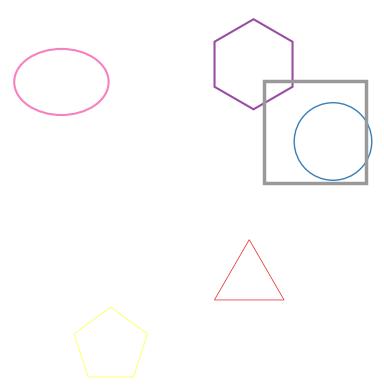[{"shape": "triangle", "thickness": 0.5, "radius": 0.52, "center": [0.647, 0.273]}, {"shape": "circle", "thickness": 1, "radius": 0.5, "center": [0.865, 0.633]}, {"shape": "hexagon", "thickness": 1.5, "radius": 0.58, "center": [0.659, 0.833]}, {"shape": "pentagon", "thickness": 0.5, "radius": 0.5, "center": [0.288, 0.102]}, {"shape": "oval", "thickness": 1.5, "radius": 0.61, "center": [0.16, 0.787]}, {"shape": "square", "thickness": 2.5, "radius": 0.66, "center": [0.818, 0.658]}]